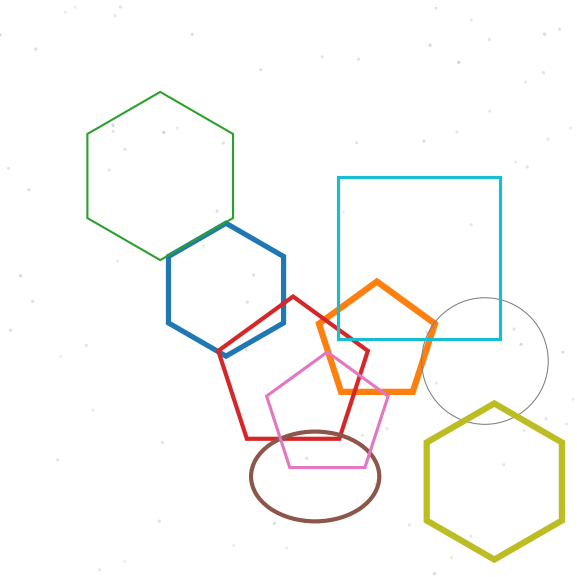[{"shape": "hexagon", "thickness": 2.5, "radius": 0.58, "center": [0.391, 0.497]}, {"shape": "pentagon", "thickness": 3, "radius": 0.53, "center": [0.653, 0.406]}, {"shape": "hexagon", "thickness": 1, "radius": 0.73, "center": [0.277, 0.694]}, {"shape": "pentagon", "thickness": 2, "radius": 0.68, "center": [0.507, 0.35]}, {"shape": "oval", "thickness": 2, "radius": 0.56, "center": [0.546, 0.174]}, {"shape": "pentagon", "thickness": 1.5, "radius": 0.55, "center": [0.567, 0.279]}, {"shape": "circle", "thickness": 0.5, "radius": 0.55, "center": [0.84, 0.374]}, {"shape": "hexagon", "thickness": 3, "radius": 0.68, "center": [0.856, 0.165]}, {"shape": "square", "thickness": 1.5, "radius": 0.7, "center": [0.726, 0.552]}]